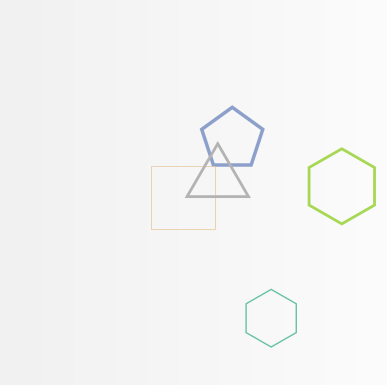[{"shape": "hexagon", "thickness": 1, "radius": 0.37, "center": [0.7, 0.174]}, {"shape": "pentagon", "thickness": 2.5, "radius": 0.41, "center": [0.599, 0.638]}, {"shape": "hexagon", "thickness": 2, "radius": 0.49, "center": [0.882, 0.516]}, {"shape": "square", "thickness": 0.5, "radius": 0.41, "center": [0.471, 0.487]}, {"shape": "triangle", "thickness": 2, "radius": 0.46, "center": [0.562, 0.535]}]